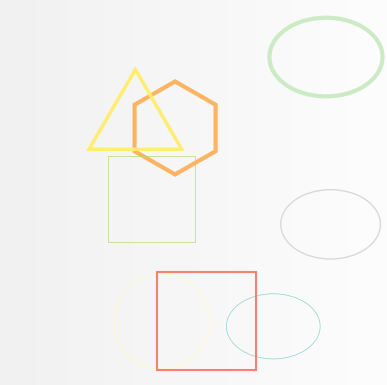[{"shape": "oval", "thickness": 0.5, "radius": 0.6, "center": [0.705, 0.152]}, {"shape": "circle", "thickness": 0.5, "radius": 0.62, "center": [0.417, 0.165]}, {"shape": "square", "thickness": 1.5, "radius": 0.64, "center": [0.533, 0.165]}, {"shape": "hexagon", "thickness": 3, "radius": 0.6, "center": [0.452, 0.668]}, {"shape": "square", "thickness": 0.5, "radius": 0.56, "center": [0.391, 0.482]}, {"shape": "oval", "thickness": 1, "radius": 0.64, "center": [0.853, 0.417]}, {"shape": "oval", "thickness": 3, "radius": 0.73, "center": [0.841, 0.852]}, {"shape": "triangle", "thickness": 2.5, "radius": 0.69, "center": [0.349, 0.681]}]